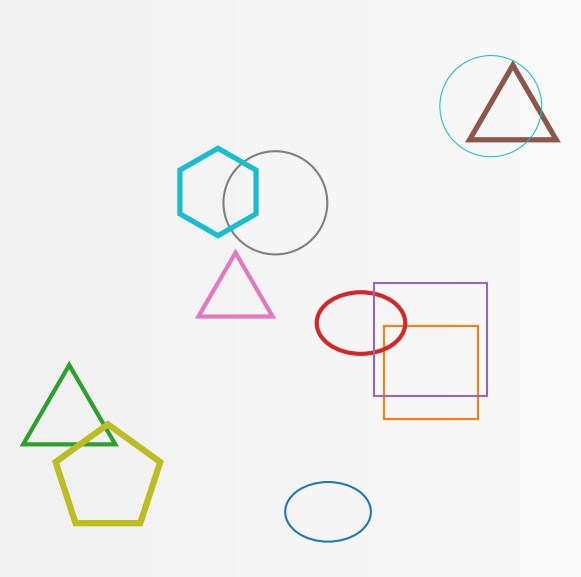[{"shape": "oval", "thickness": 1, "radius": 0.37, "center": [0.564, 0.113]}, {"shape": "square", "thickness": 1, "radius": 0.4, "center": [0.741, 0.354]}, {"shape": "triangle", "thickness": 2, "radius": 0.46, "center": [0.119, 0.275]}, {"shape": "oval", "thickness": 2, "radius": 0.38, "center": [0.621, 0.44]}, {"shape": "square", "thickness": 1, "radius": 0.49, "center": [0.74, 0.411]}, {"shape": "triangle", "thickness": 2.5, "radius": 0.43, "center": [0.882, 0.8]}, {"shape": "triangle", "thickness": 2, "radius": 0.37, "center": [0.405, 0.488]}, {"shape": "circle", "thickness": 1, "radius": 0.45, "center": [0.474, 0.648]}, {"shape": "pentagon", "thickness": 3, "radius": 0.47, "center": [0.186, 0.17]}, {"shape": "circle", "thickness": 0.5, "radius": 0.44, "center": [0.844, 0.815]}, {"shape": "hexagon", "thickness": 2.5, "radius": 0.38, "center": [0.375, 0.667]}]